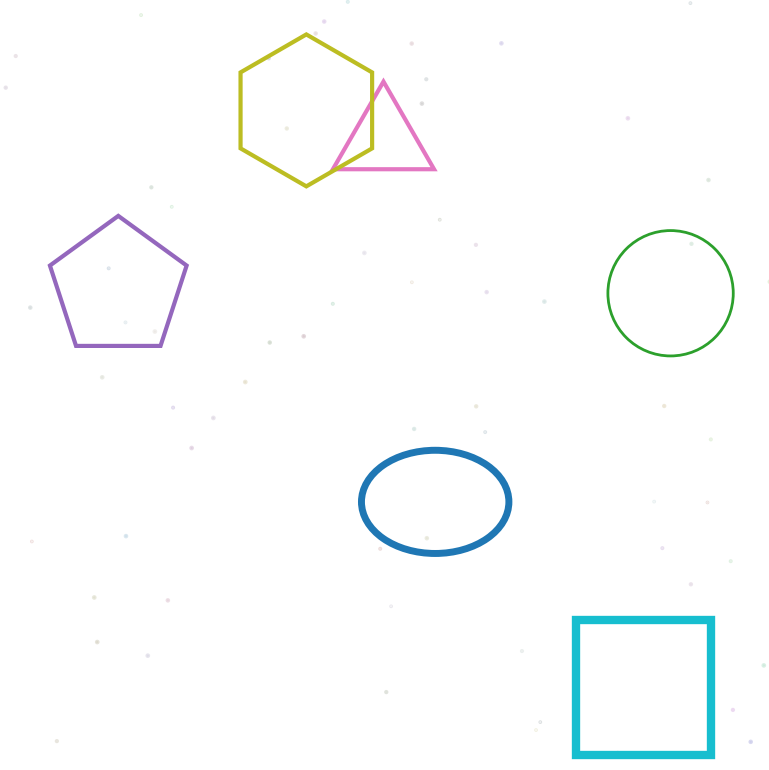[{"shape": "oval", "thickness": 2.5, "radius": 0.48, "center": [0.565, 0.348]}, {"shape": "circle", "thickness": 1, "radius": 0.41, "center": [0.871, 0.619]}, {"shape": "pentagon", "thickness": 1.5, "radius": 0.47, "center": [0.154, 0.626]}, {"shape": "triangle", "thickness": 1.5, "radius": 0.38, "center": [0.498, 0.818]}, {"shape": "hexagon", "thickness": 1.5, "radius": 0.49, "center": [0.398, 0.857]}, {"shape": "square", "thickness": 3, "radius": 0.44, "center": [0.836, 0.107]}]